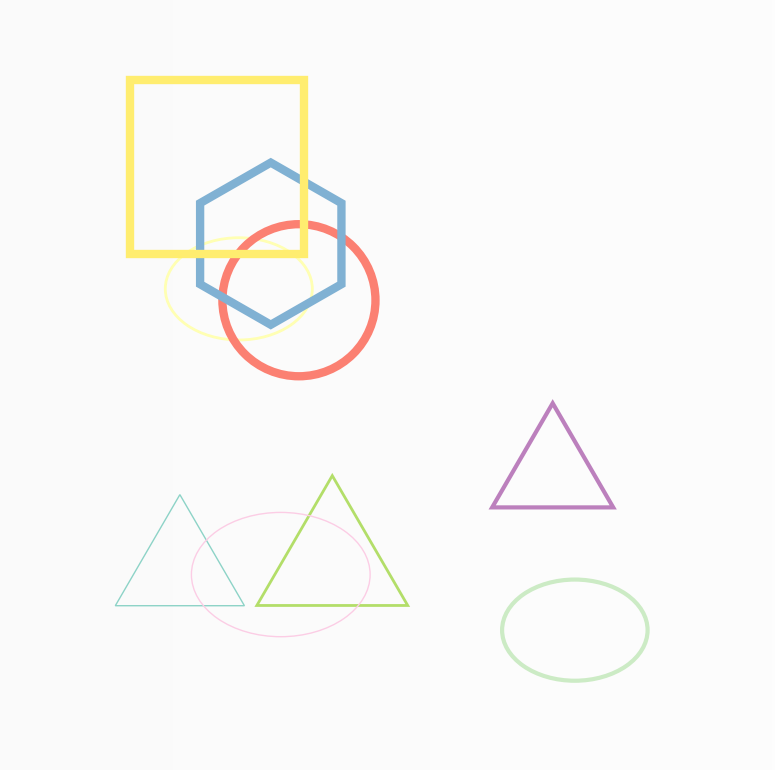[{"shape": "triangle", "thickness": 0.5, "radius": 0.48, "center": [0.232, 0.261]}, {"shape": "oval", "thickness": 1, "radius": 0.47, "center": [0.308, 0.625]}, {"shape": "circle", "thickness": 3, "radius": 0.49, "center": [0.386, 0.61]}, {"shape": "hexagon", "thickness": 3, "radius": 0.53, "center": [0.349, 0.684]}, {"shape": "triangle", "thickness": 1, "radius": 0.56, "center": [0.429, 0.27]}, {"shape": "oval", "thickness": 0.5, "radius": 0.58, "center": [0.362, 0.254]}, {"shape": "triangle", "thickness": 1.5, "radius": 0.45, "center": [0.713, 0.386]}, {"shape": "oval", "thickness": 1.5, "radius": 0.47, "center": [0.742, 0.182]}, {"shape": "square", "thickness": 3, "radius": 0.56, "center": [0.28, 0.783]}]